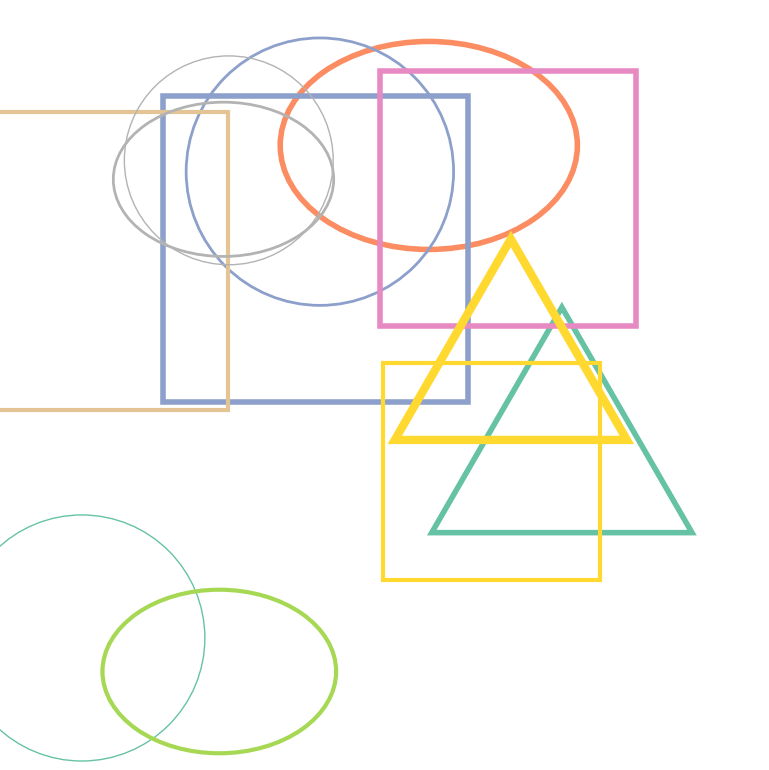[{"shape": "circle", "thickness": 0.5, "radius": 0.8, "center": [0.106, 0.171]}, {"shape": "triangle", "thickness": 2, "radius": 0.98, "center": [0.73, 0.406]}, {"shape": "oval", "thickness": 2, "radius": 0.96, "center": [0.557, 0.811]}, {"shape": "square", "thickness": 2, "radius": 0.99, "center": [0.41, 0.677]}, {"shape": "circle", "thickness": 1, "radius": 0.87, "center": [0.415, 0.777]}, {"shape": "square", "thickness": 2, "radius": 0.83, "center": [0.66, 0.742]}, {"shape": "oval", "thickness": 1.5, "radius": 0.76, "center": [0.285, 0.128]}, {"shape": "triangle", "thickness": 3, "radius": 0.87, "center": [0.663, 0.516]}, {"shape": "square", "thickness": 1.5, "radius": 0.71, "center": [0.638, 0.388]}, {"shape": "square", "thickness": 1.5, "radius": 0.97, "center": [0.102, 0.661]}, {"shape": "oval", "thickness": 1, "radius": 0.72, "center": [0.29, 0.767]}, {"shape": "circle", "thickness": 0.5, "radius": 0.68, "center": [0.297, 0.792]}]